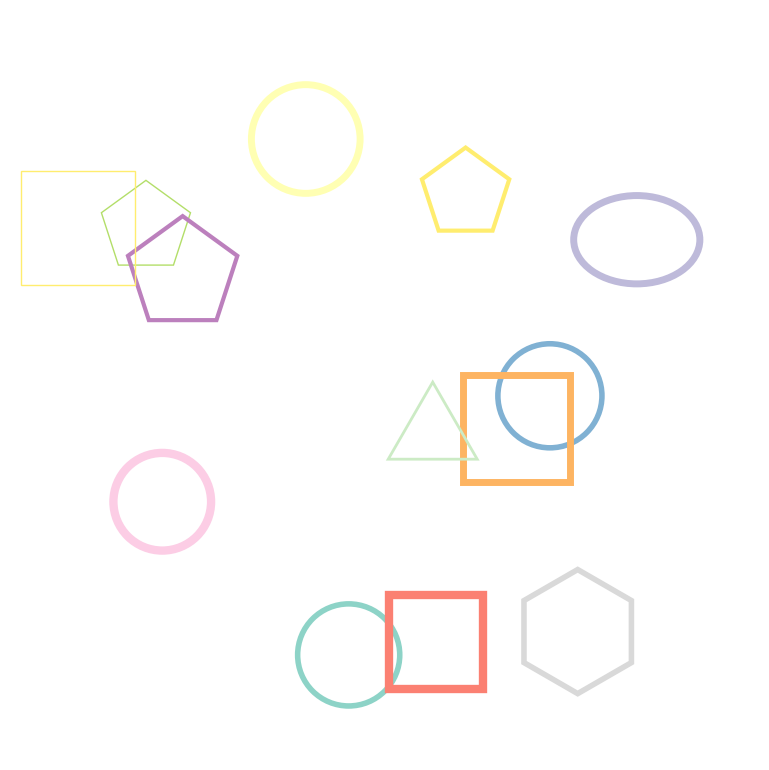[{"shape": "circle", "thickness": 2, "radius": 0.33, "center": [0.453, 0.149]}, {"shape": "circle", "thickness": 2.5, "radius": 0.35, "center": [0.397, 0.819]}, {"shape": "oval", "thickness": 2.5, "radius": 0.41, "center": [0.827, 0.689]}, {"shape": "square", "thickness": 3, "radius": 0.31, "center": [0.566, 0.166]}, {"shape": "circle", "thickness": 2, "radius": 0.34, "center": [0.714, 0.486]}, {"shape": "square", "thickness": 2.5, "radius": 0.35, "center": [0.671, 0.444]}, {"shape": "pentagon", "thickness": 0.5, "radius": 0.3, "center": [0.19, 0.705]}, {"shape": "circle", "thickness": 3, "radius": 0.32, "center": [0.211, 0.348]}, {"shape": "hexagon", "thickness": 2, "radius": 0.4, "center": [0.75, 0.18]}, {"shape": "pentagon", "thickness": 1.5, "radius": 0.37, "center": [0.237, 0.645]}, {"shape": "triangle", "thickness": 1, "radius": 0.33, "center": [0.562, 0.437]}, {"shape": "square", "thickness": 0.5, "radius": 0.37, "center": [0.101, 0.704]}, {"shape": "pentagon", "thickness": 1.5, "radius": 0.3, "center": [0.605, 0.749]}]